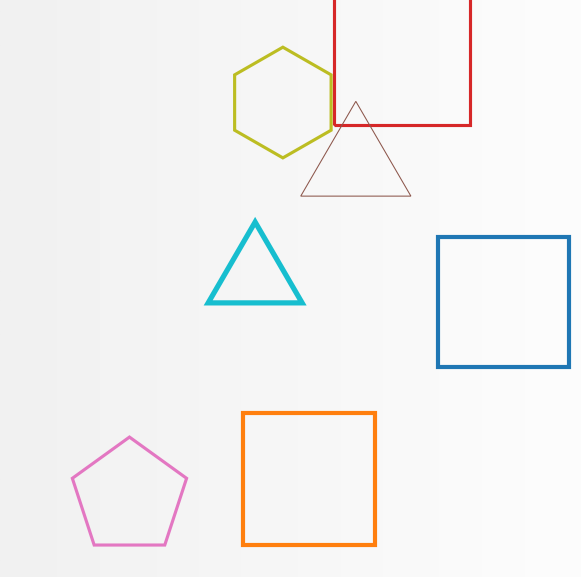[{"shape": "square", "thickness": 2, "radius": 0.56, "center": [0.866, 0.477]}, {"shape": "square", "thickness": 2, "radius": 0.57, "center": [0.532, 0.17]}, {"shape": "square", "thickness": 1.5, "radius": 0.58, "center": [0.691, 0.899]}, {"shape": "triangle", "thickness": 0.5, "radius": 0.55, "center": [0.612, 0.714]}, {"shape": "pentagon", "thickness": 1.5, "radius": 0.52, "center": [0.223, 0.139]}, {"shape": "hexagon", "thickness": 1.5, "radius": 0.48, "center": [0.487, 0.822]}, {"shape": "triangle", "thickness": 2.5, "radius": 0.47, "center": [0.439, 0.521]}]